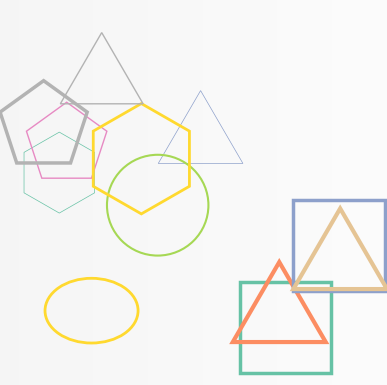[{"shape": "hexagon", "thickness": 0.5, "radius": 0.53, "center": [0.153, 0.552]}, {"shape": "square", "thickness": 2.5, "radius": 0.59, "center": [0.737, 0.15]}, {"shape": "triangle", "thickness": 3, "radius": 0.69, "center": [0.721, 0.181]}, {"shape": "square", "thickness": 2.5, "radius": 0.6, "center": [0.874, 0.362]}, {"shape": "triangle", "thickness": 0.5, "radius": 0.63, "center": [0.518, 0.639]}, {"shape": "pentagon", "thickness": 1, "radius": 0.55, "center": [0.172, 0.625]}, {"shape": "circle", "thickness": 1.5, "radius": 0.65, "center": [0.407, 0.467]}, {"shape": "oval", "thickness": 2, "radius": 0.6, "center": [0.236, 0.193]}, {"shape": "hexagon", "thickness": 2, "radius": 0.72, "center": [0.365, 0.588]}, {"shape": "triangle", "thickness": 3, "radius": 0.7, "center": [0.878, 0.319]}, {"shape": "triangle", "thickness": 1, "radius": 0.62, "center": [0.262, 0.792]}, {"shape": "pentagon", "thickness": 2.5, "radius": 0.59, "center": [0.113, 0.672]}]